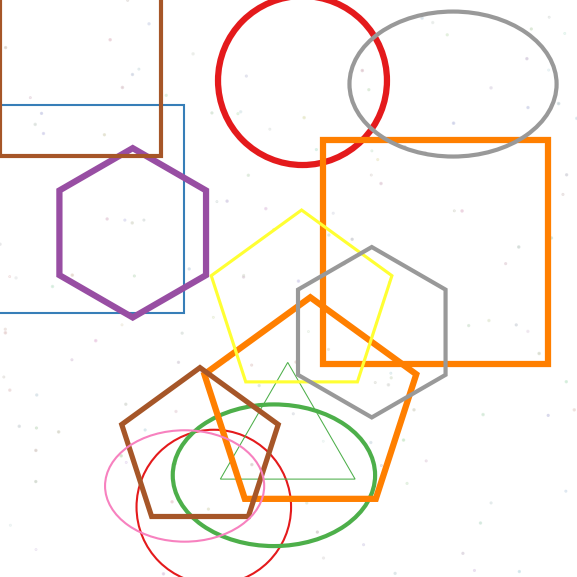[{"shape": "circle", "thickness": 1, "radius": 0.67, "center": [0.37, 0.121]}, {"shape": "circle", "thickness": 3, "radius": 0.73, "center": [0.524, 0.86]}, {"shape": "square", "thickness": 1, "radius": 0.9, "center": [0.138, 0.637]}, {"shape": "oval", "thickness": 2, "radius": 0.88, "center": [0.474, 0.176]}, {"shape": "triangle", "thickness": 0.5, "radius": 0.67, "center": [0.498, 0.237]}, {"shape": "hexagon", "thickness": 3, "radius": 0.73, "center": [0.23, 0.596]}, {"shape": "square", "thickness": 3, "radius": 0.97, "center": [0.754, 0.563]}, {"shape": "pentagon", "thickness": 3, "radius": 0.96, "center": [0.537, 0.291]}, {"shape": "pentagon", "thickness": 1.5, "radius": 0.82, "center": [0.522, 0.471]}, {"shape": "square", "thickness": 2, "radius": 0.7, "center": [0.139, 0.867]}, {"shape": "pentagon", "thickness": 2.5, "radius": 0.71, "center": [0.346, 0.22]}, {"shape": "oval", "thickness": 1, "radius": 0.69, "center": [0.32, 0.158]}, {"shape": "oval", "thickness": 2, "radius": 0.9, "center": [0.784, 0.854]}, {"shape": "hexagon", "thickness": 2, "radius": 0.74, "center": [0.644, 0.424]}]